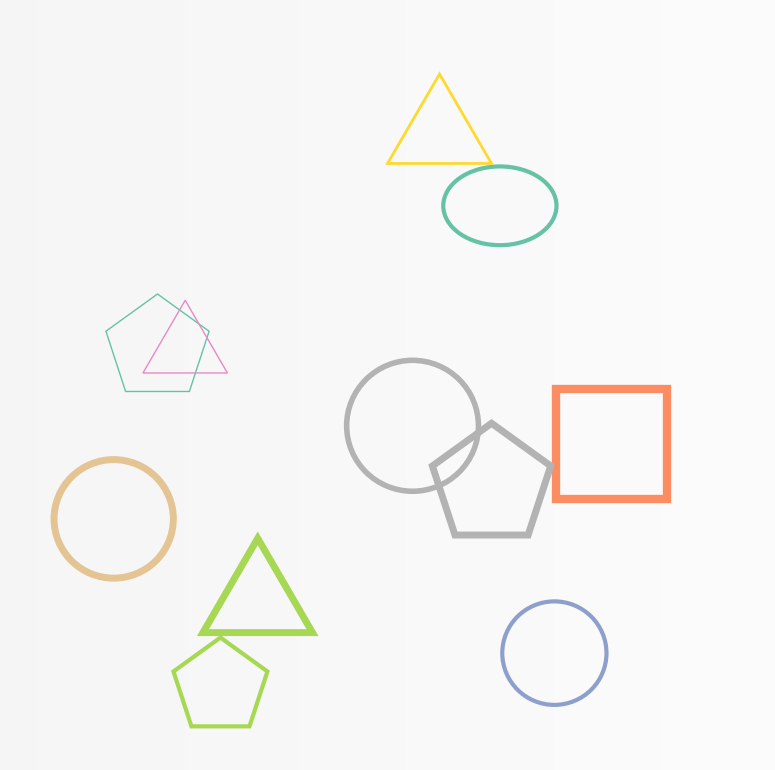[{"shape": "pentagon", "thickness": 0.5, "radius": 0.35, "center": [0.203, 0.548]}, {"shape": "oval", "thickness": 1.5, "radius": 0.37, "center": [0.645, 0.733]}, {"shape": "square", "thickness": 3, "radius": 0.36, "center": [0.789, 0.423]}, {"shape": "circle", "thickness": 1.5, "radius": 0.34, "center": [0.715, 0.152]}, {"shape": "triangle", "thickness": 0.5, "radius": 0.31, "center": [0.239, 0.547]}, {"shape": "triangle", "thickness": 2.5, "radius": 0.41, "center": [0.333, 0.219]}, {"shape": "pentagon", "thickness": 1.5, "radius": 0.32, "center": [0.284, 0.108]}, {"shape": "triangle", "thickness": 1, "radius": 0.39, "center": [0.567, 0.826]}, {"shape": "circle", "thickness": 2.5, "radius": 0.38, "center": [0.147, 0.326]}, {"shape": "pentagon", "thickness": 2.5, "radius": 0.4, "center": [0.634, 0.37]}, {"shape": "circle", "thickness": 2, "radius": 0.43, "center": [0.532, 0.447]}]